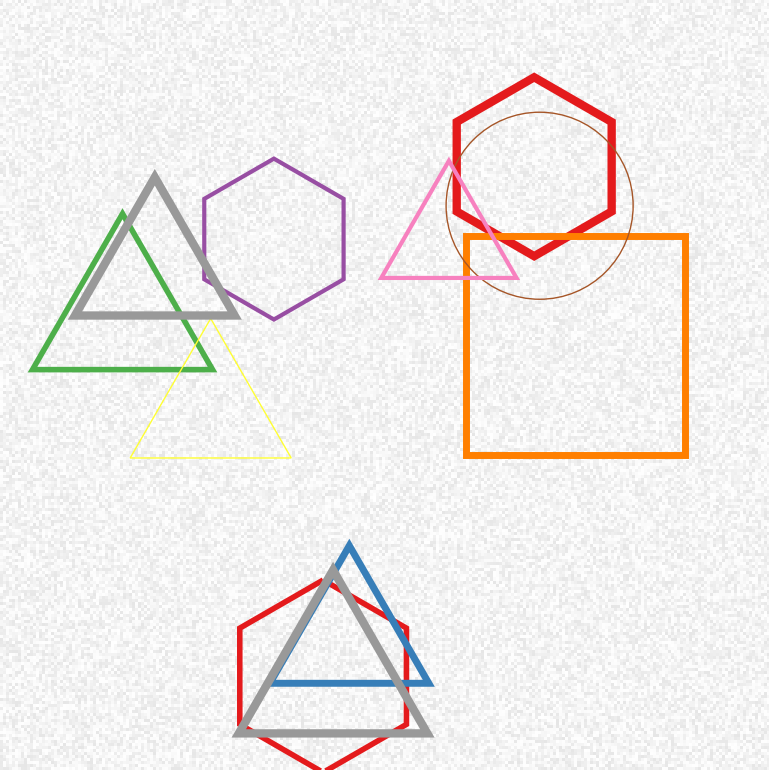[{"shape": "hexagon", "thickness": 3, "radius": 0.58, "center": [0.694, 0.783]}, {"shape": "hexagon", "thickness": 2, "radius": 0.62, "center": [0.42, 0.122]}, {"shape": "triangle", "thickness": 2.5, "radius": 0.6, "center": [0.454, 0.172]}, {"shape": "triangle", "thickness": 2, "radius": 0.67, "center": [0.159, 0.587]}, {"shape": "hexagon", "thickness": 1.5, "radius": 0.52, "center": [0.356, 0.69]}, {"shape": "square", "thickness": 2.5, "radius": 0.71, "center": [0.748, 0.551]}, {"shape": "triangle", "thickness": 0.5, "radius": 0.6, "center": [0.274, 0.466]}, {"shape": "circle", "thickness": 0.5, "radius": 0.61, "center": [0.701, 0.733]}, {"shape": "triangle", "thickness": 1.5, "radius": 0.51, "center": [0.583, 0.69]}, {"shape": "triangle", "thickness": 3, "radius": 0.6, "center": [0.201, 0.65]}, {"shape": "triangle", "thickness": 3, "radius": 0.71, "center": [0.433, 0.118]}]